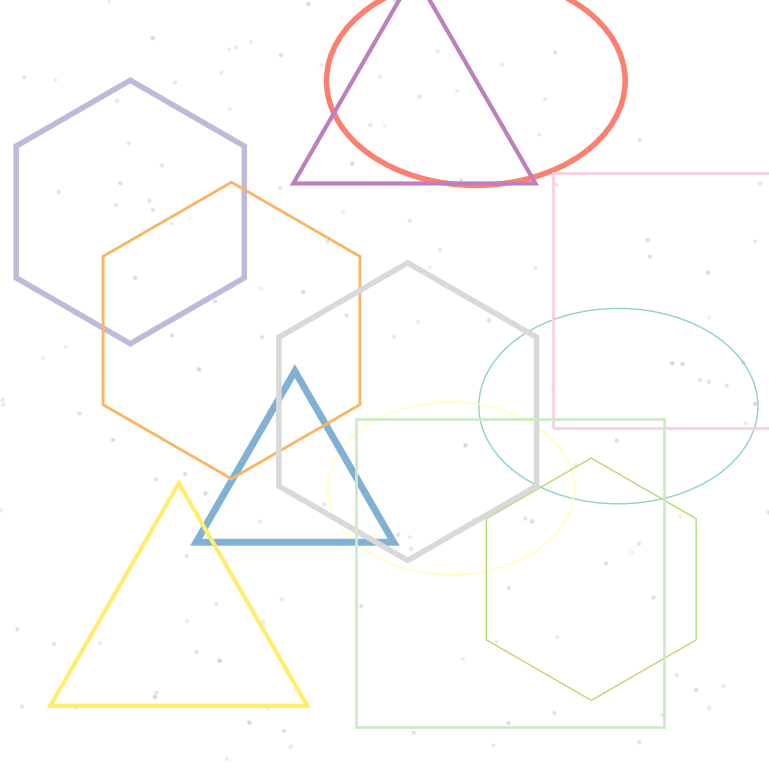[{"shape": "oval", "thickness": 0.5, "radius": 0.91, "center": [0.803, 0.473]}, {"shape": "oval", "thickness": 0.5, "radius": 0.8, "center": [0.586, 0.366]}, {"shape": "hexagon", "thickness": 2, "radius": 0.86, "center": [0.169, 0.725]}, {"shape": "oval", "thickness": 2, "radius": 0.97, "center": [0.618, 0.895]}, {"shape": "triangle", "thickness": 2.5, "radius": 0.74, "center": [0.383, 0.37]}, {"shape": "hexagon", "thickness": 1, "radius": 0.96, "center": [0.301, 0.571]}, {"shape": "hexagon", "thickness": 0.5, "radius": 0.79, "center": [0.768, 0.248]}, {"shape": "square", "thickness": 1, "radius": 0.83, "center": [0.884, 0.609]}, {"shape": "hexagon", "thickness": 2, "radius": 0.97, "center": [0.53, 0.465]}, {"shape": "triangle", "thickness": 1.5, "radius": 0.91, "center": [0.538, 0.853]}, {"shape": "square", "thickness": 1, "radius": 1.0, "center": [0.662, 0.256]}, {"shape": "triangle", "thickness": 1.5, "radius": 0.96, "center": [0.232, 0.18]}]